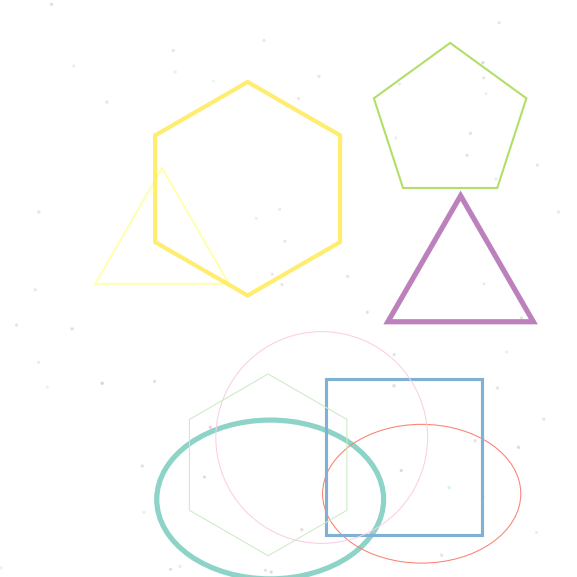[{"shape": "oval", "thickness": 2.5, "radius": 0.98, "center": [0.468, 0.134]}, {"shape": "triangle", "thickness": 1, "radius": 0.67, "center": [0.281, 0.575]}, {"shape": "oval", "thickness": 0.5, "radius": 0.86, "center": [0.73, 0.144]}, {"shape": "square", "thickness": 1.5, "radius": 0.68, "center": [0.7, 0.208]}, {"shape": "pentagon", "thickness": 1, "radius": 0.69, "center": [0.779, 0.786]}, {"shape": "circle", "thickness": 0.5, "radius": 0.92, "center": [0.557, 0.242]}, {"shape": "triangle", "thickness": 2.5, "radius": 0.73, "center": [0.798, 0.515]}, {"shape": "hexagon", "thickness": 0.5, "radius": 0.79, "center": [0.464, 0.194]}, {"shape": "hexagon", "thickness": 2, "radius": 0.92, "center": [0.429, 0.672]}]